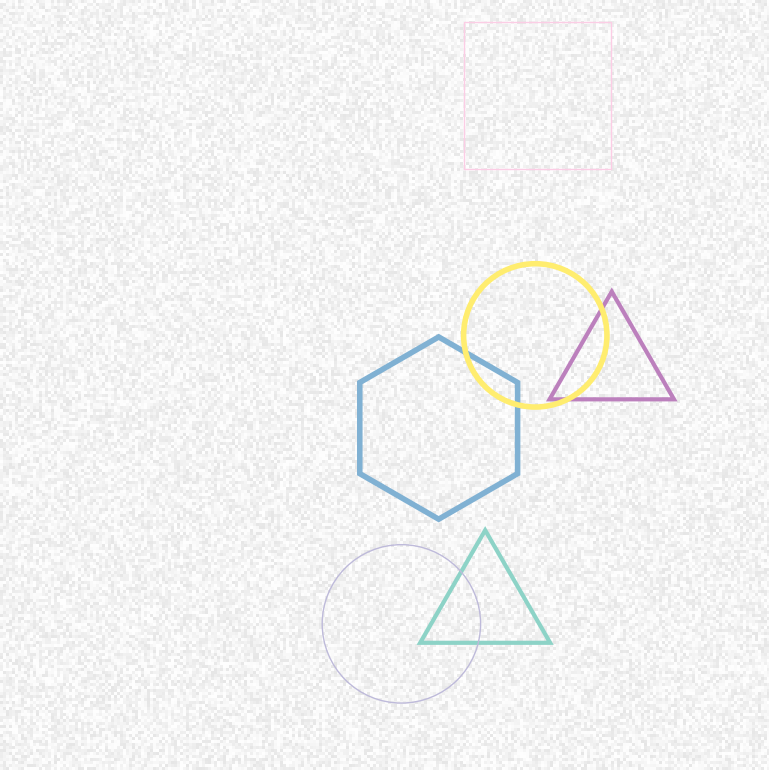[{"shape": "triangle", "thickness": 1.5, "radius": 0.49, "center": [0.63, 0.214]}, {"shape": "circle", "thickness": 0.5, "radius": 0.51, "center": [0.521, 0.19]}, {"shape": "hexagon", "thickness": 2, "radius": 0.59, "center": [0.57, 0.444]}, {"shape": "square", "thickness": 0.5, "radius": 0.48, "center": [0.698, 0.876]}, {"shape": "triangle", "thickness": 1.5, "radius": 0.47, "center": [0.795, 0.528]}, {"shape": "circle", "thickness": 2, "radius": 0.47, "center": [0.695, 0.564]}]